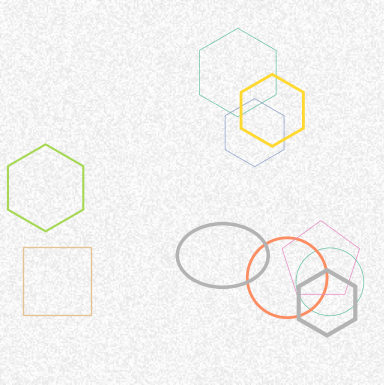[{"shape": "hexagon", "thickness": 0.5, "radius": 0.58, "center": [0.618, 0.812]}, {"shape": "circle", "thickness": 0.5, "radius": 0.44, "center": [0.857, 0.268]}, {"shape": "circle", "thickness": 2, "radius": 0.52, "center": [0.746, 0.279]}, {"shape": "hexagon", "thickness": 0.5, "radius": 0.44, "center": [0.661, 0.655]}, {"shape": "pentagon", "thickness": 0.5, "radius": 0.53, "center": [0.833, 0.321]}, {"shape": "hexagon", "thickness": 1.5, "radius": 0.56, "center": [0.119, 0.512]}, {"shape": "hexagon", "thickness": 2, "radius": 0.47, "center": [0.707, 0.713]}, {"shape": "square", "thickness": 1, "radius": 0.44, "center": [0.148, 0.269]}, {"shape": "hexagon", "thickness": 3, "radius": 0.42, "center": [0.849, 0.214]}, {"shape": "oval", "thickness": 2.5, "radius": 0.59, "center": [0.579, 0.336]}]